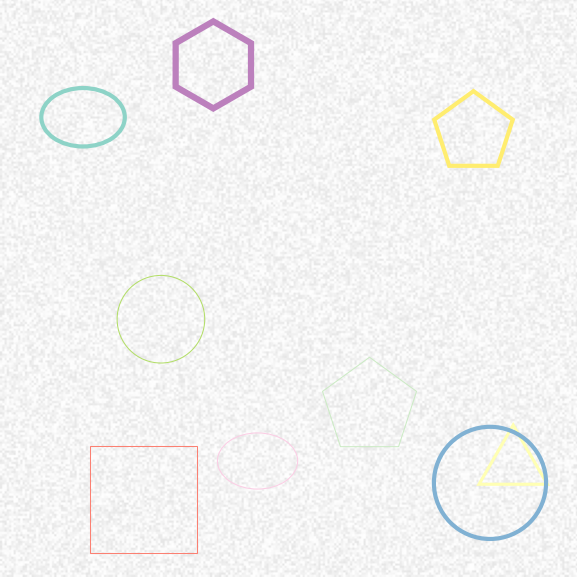[{"shape": "oval", "thickness": 2, "radius": 0.36, "center": [0.144, 0.796]}, {"shape": "triangle", "thickness": 1.5, "radius": 0.34, "center": [0.889, 0.195]}, {"shape": "square", "thickness": 0.5, "radius": 0.46, "center": [0.248, 0.134]}, {"shape": "circle", "thickness": 2, "radius": 0.49, "center": [0.848, 0.163]}, {"shape": "circle", "thickness": 0.5, "radius": 0.38, "center": [0.279, 0.446]}, {"shape": "oval", "thickness": 0.5, "radius": 0.35, "center": [0.446, 0.201]}, {"shape": "hexagon", "thickness": 3, "radius": 0.38, "center": [0.369, 0.887]}, {"shape": "pentagon", "thickness": 0.5, "radius": 0.43, "center": [0.64, 0.295]}, {"shape": "pentagon", "thickness": 2, "radius": 0.36, "center": [0.82, 0.77]}]